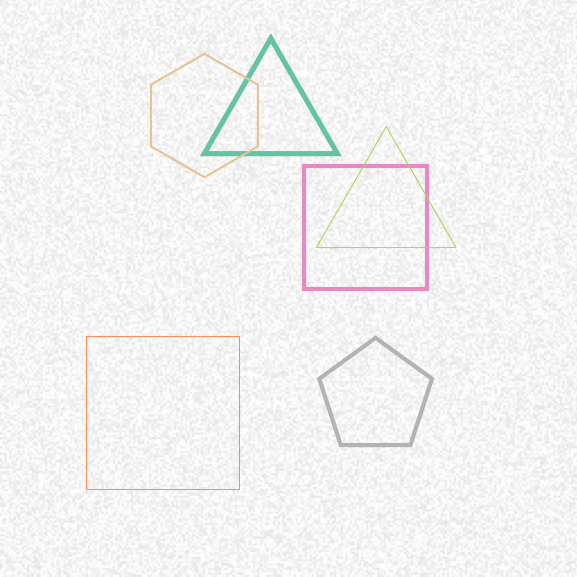[{"shape": "triangle", "thickness": 2.5, "radius": 0.67, "center": [0.469, 0.8]}, {"shape": "square", "thickness": 0.5, "radius": 0.66, "center": [0.282, 0.284]}, {"shape": "square", "thickness": 2, "radius": 0.53, "center": [0.633, 0.605]}, {"shape": "triangle", "thickness": 0.5, "radius": 0.7, "center": [0.669, 0.64]}, {"shape": "hexagon", "thickness": 1, "radius": 0.53, "center": [0.354, 0.799]}, {"shape": "pentagon", "thickness": 2, "radius": 0.51, "center": [0.65, 0.311]}]